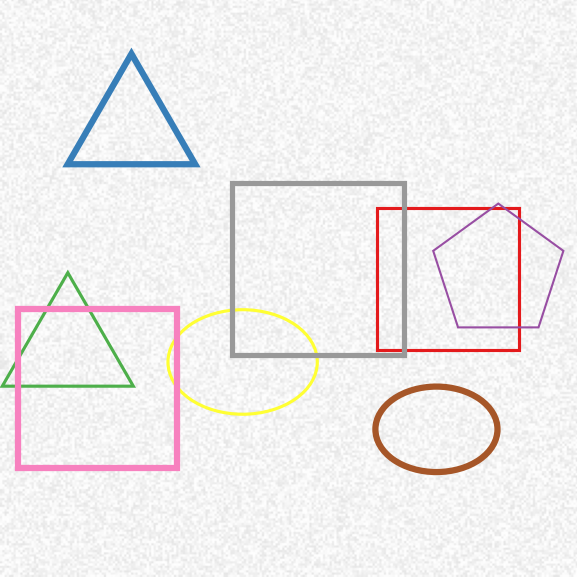[{"shape": "square", "thickness": 1.5, "radius": 0.61, "center": [0.776, 0.516]}, {"shape": "triangle", "thickness": 3, "radius": 0.64, "center": [0.228, 0.778]}, {"shape": "triangle", "thickness": 1.5, "radius": 0.65, "center": [0.117, 0.396]}, {"shape": "pentagon", "thickness": 1, "radius": 0.59, "center": [0.863, 0.528]}, {"shape": "oval", "thickness": 1.5, "radius": 0.65, "center": [0.42, 0.372]}, {"shape": "oval", "thickness": 3, "radius": 0.53, "center": [0.756, 0.256]}, {"shape": "square", "thickness": 3, "radius": 0.69, "center": [0.168, 0.326]}, {"shape": "square", "thickness": 2.5, "radius": 0.75, "center": [0.551, 0.534]}]